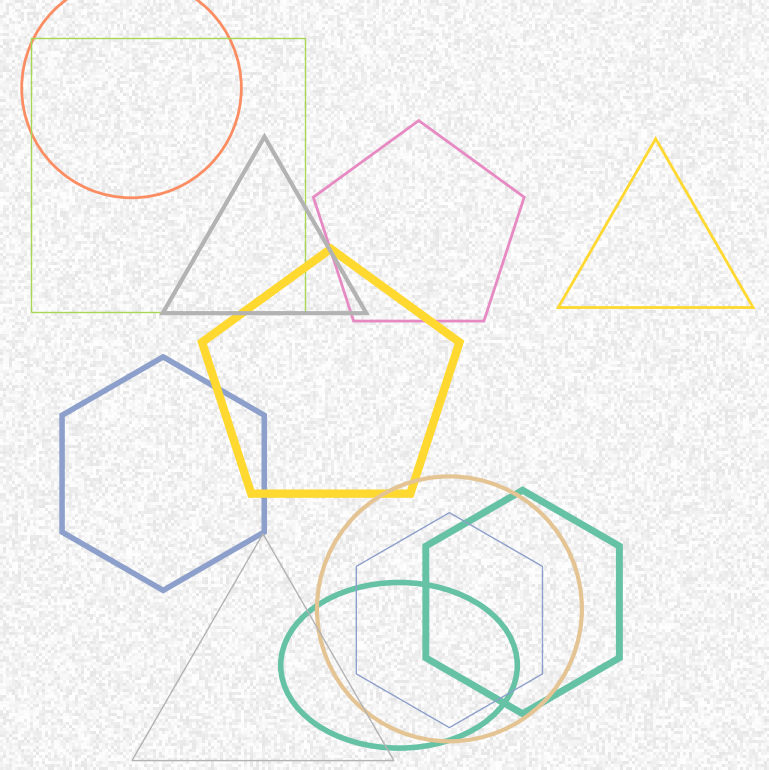[{"shape": "hexagon", "thickness": 2.5, "radius": 0.73, "center": [0.679, 0.218]}, {"shape": "oval", "thickness": 2, "radius": 0.77, "center": [0.518, 0.136]}, {"shape": "circle", "thickness": 1, "radius": 0.71, "center": [0.171, 0.886]}, {"shape": "hexagon", "thickness": 2, "radius": 0.76, "center": [0.212, 0.385]}, {"shape": "hexagon", "thickness": 0.5, "radius": 0.7, "center": [0.584, 0.195]}, {"shape": "pentagon", "thickness": 1, "radius": 0.72, "center": [0.544, 0.699]}, {"shape": "square", "thickness": 0.5, "radius": 0.89, "center": [0.218, 0.773]}, {"shape": "pentagon", "thickness": 3, "radius": 0.88, "center": [0.43, 0.501]}, {"shape": "triangle", "thickness": 1, "radius": 0.73, "center": [0.852, 0.674]}, {"shape": "circle", "thickness": 1.5, "radius": 0.86, "center": [0.584, 0.209]}, {"shape": "triangle", "thickness": 1.5, "radius": 0.76, "center": [0.344, 0.67]}, {"shape": "triangle", "thickness": 0.5, "radius": 0.98, "center": [0.341, 0.11]}]